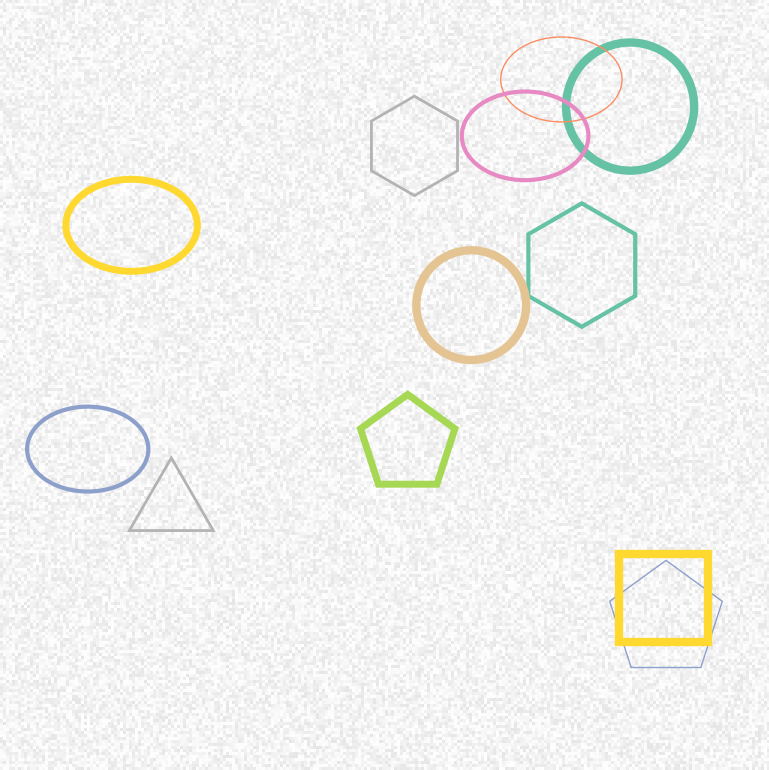[{"shape": "hexagon", "thickness": 1.5, "radius": 0.4, "center": [0.756, 0.656]}, {"shape": "circle", "thickness": 3, "radius": 0.42, "center": [0.818, 0.862]}, {"shape": "oval", "thickness": 0.5, "radius": 0.39, "center": [0.729, 0.897]}, {"shape": "oval", "thickness": 1.5, "radius": 0.39, "center": [0.114, 0.417]}, {"shape": "pentagon", "thickness": 0.5, "radius": 0.38, "center": [0.865, 0.195]}, {"shape": "oval", "thickness": 1.5, "radius": 0.41, "center": [0.682, 0.824]}, {"shape": "pentagon", "thickness": 2.5, "radius": 0.32, "center": [0.529, 0.423]}, {"shape": "oval", "thickness": 2.5, "radius": 0.43, "center": [0.171, 0.707]}, {"shape": "square", "thickness": 3, "radius": 0.29, "center": [0.862, 0.224]}, {"shape": "circle", "thickness": 3, "radius": 0.36, "center": [0.612, 0.604]}, {"shape": "triangle", "thickness": 1, "radius": 0.31, "center": [0.223, 0.342]}, {"shape": "hexagon", "thickness": 1, "radius": 0.32, "center": [0.538, 0.811]}]